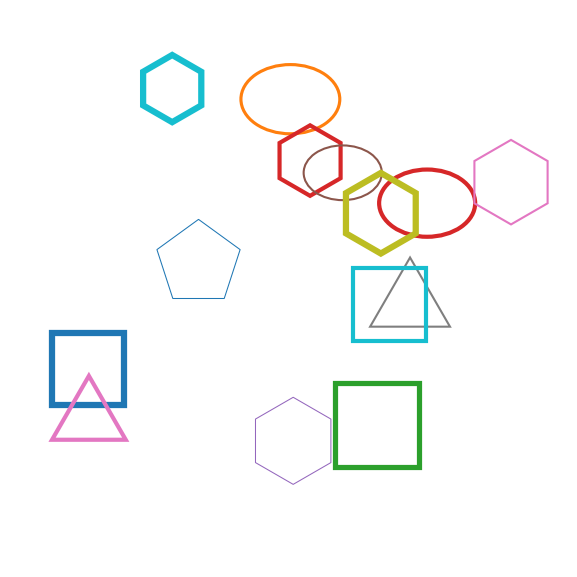[{"shape": "pentagon", "thickness": 0.5, "radius": 0.38, "center": [0.344, 0.544]}, {"shape": "square", "thickness": 3, "radius": 0.31, "center": [0.152, 0.36]}, {"shape": "oval", "thickness": 1.5, "radius": 0.43, "center": [0.503, 0.827]}, {"shape": "square", "thickness": 2.5, "radius": 0.36, "center": [0.652, 0.263]}, {"shape": "hexagon", "thickness": 2, "radius": 0.31, "center": [0.537, 0.721]}, {"shape": "oval", "thickness": 2, "radius": 0.42, "center": [0.74, 0.647]}, {"shape": "hexagon", "thickness": 0.5, "radius": 0.38, "center": [0.508, 0.236]}, {"shape": "oval", "thickness": 1, "radius": 0.34, "center": [0.593, 0.7]}, {"shape": "hexagon", "thickness": 1, "radius": 0.37, "center": [0.885, 0.684]}, {"shape": "triangle", "thickness": 2, "radius": 0.37, "center": [0.154, 0.274]}, {"shape": "triangle", "thickness": 1, "radius": 0.4, "center": [0.71, 0.473]}, {"shape": "hexagon", "thickness": 3, "radius": 0.35, "center": [0.659, 0.63]}, {"shape": "hexagon", "thickness": 3, "radius": 0.29, "center": [0.298, 0.846]}, {"shape": "square", "thickness": 2, "radius": 0.32, "center": [0.675, 0.472]}]